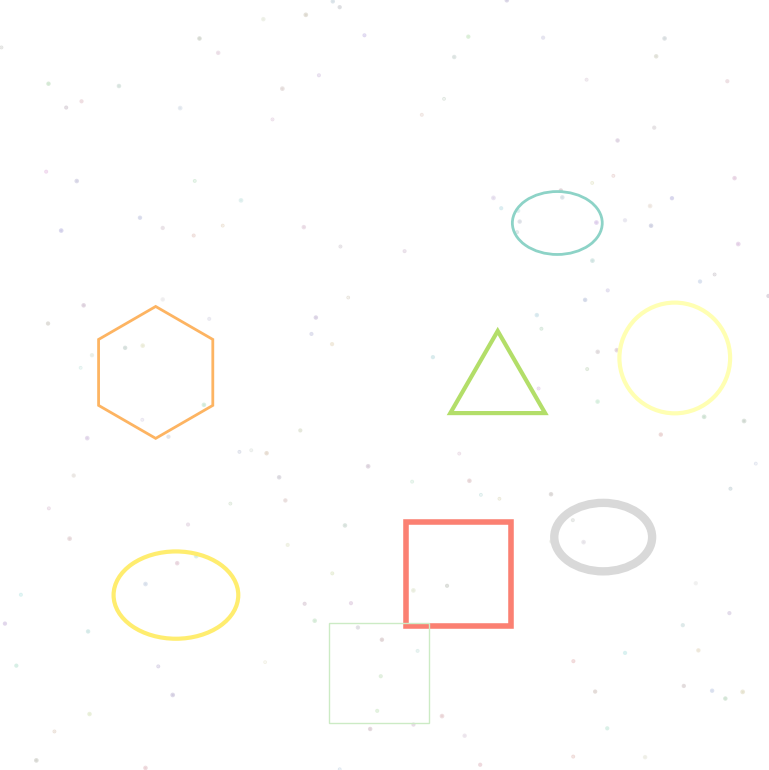[{"shape": "oval", "thickness": 1, "radius": 0.29, "center": [0.724, 0.71]}, {"shape": "circle", "thickness": 1.5, "radius": 0.36, "center": [0.876, 0.535]}, {"shape": "square", "thickness": 2, "radius": 0.34, "center": [0.595, 0.255]}, {"shape": "hexagon", "thickness": 1, "radius": 0.43, "center": [0.202, 0.516]}, {"shape": "triangle", "thickness": 1.5, "radius": 0.36, "center": [0.646, 0.499]}, {"shape": "oval", "thickness": 3, "radius": 0.32, "center": [0.783, 0.302]}, {"shape": "square", "thickness": 0.5, "radius": 0.33, "center": [0.492, 0.126]}, {"shape": "oval", "thickness": 1.5, "radius": 0.4, "center": [0.228, 0.227]}]